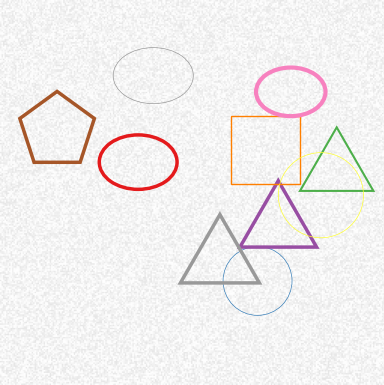[{"shape": "oval", "thickness": 2.5, "radius": 0.51, "center": [0.359, 0.579]}, {"shape": "circle", "thickness": 0.5, "radius": 0.45, "center": [0.669, 0.27]}, {"shape": "triangle", "thickness": 1.5, "radius": 0.55, "center": [0.875, 0.559]}, {"shape": "triangle", "thickness": 2.5, "radius": 0.57, "center": [0.723, 0.416]}, {"shape": "square", "thickness": 1, "radius": 0.45, "center": [0.689, 0.61]}, {"shape": "circle", "thickness": 0.5, "radius": 0.55, "center": [0.833, 0.493]}, {"shape": "pentagon", "thickness": 2.5, "radius": 0.51, "center": [0.148, 0.661]}, {"shape": "oval", "thickness": 3, "radius": 0.45, "center": [0.755, 0.761]}, {"shape": "oval", "thickness": 0.5, "radius": 0.52, "center": [0.398, 0.803]}, {"shape": "triangle", "thickness": 2.5, "radius": 0.59, "center": [0.571, 0.324]}]